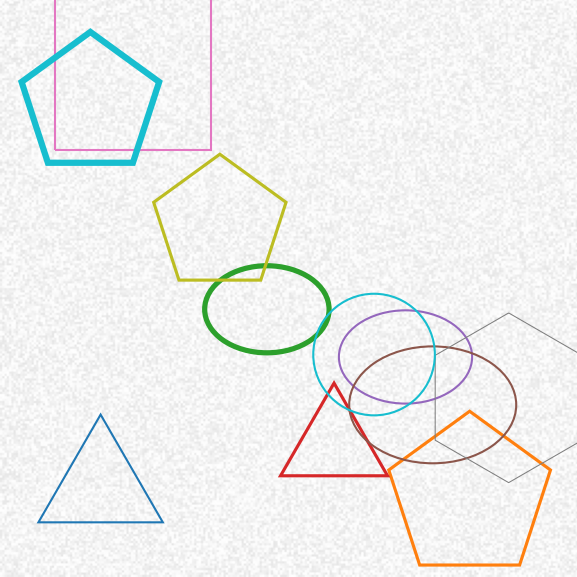[{"shape": "triangle", "thickness": 1, "radius": 0.62, "center": [0.174, 0.157]}, {"shape": "pentagon", "thickness": 1.5, "radius": 0.74, "center": [0.813, 0.14]}, {"shape": "oval", "thickness": 2.5, "radius": 0.54, "center": [0.462, 0.464]}, {"shape": "triangle", "thickness": 1.5, "radius": 0.53, "center": [0.578, 0.229]}, {"shape": "oval", "thickness": 1, "radius": 0.58, "center": [0.702, 0.381]}, {"shape": "oval", "thickness": 1, "radius": 0.72, "center": [0.749, 0.298]}, {"shape": "square", "thickness": 1, "radius": 0.68, "center": [0.23, 0.876]}, {"shape": "hexagon", "thickness": 0.5, "radius": 0.73, "center": [0.881, 0.31]}, {"shape": "pentagon", "thickness": 1.5, "radius": 0.6, "center": [0.381, 0.612]}, {"shape": "circle", "thickness": 1, "radius": 0.53, "center": [0.648, 0.385]}, {"shape": "pentagon", "thickness": 3, "radius": 0.63, "center": [0.157, 0.819]}]